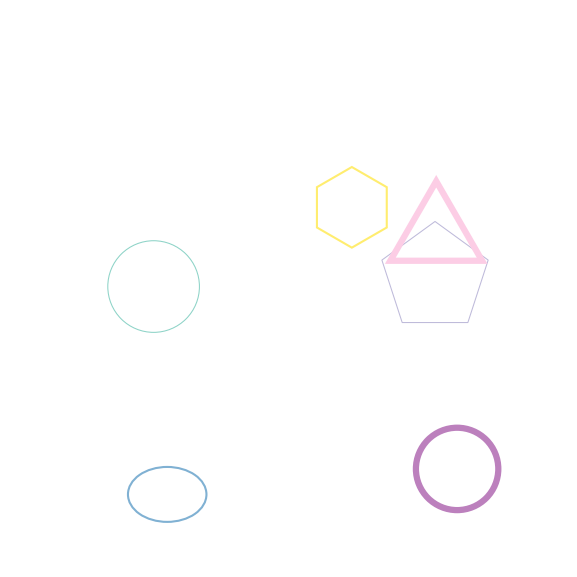[{"shape": "circle", "thickness": 0.5, "radius": 0.4, "center": [0.266, 0.503]}, {"shape": "pentagon", "thickness": 0.5, "radius": 0.48, "center": [0.753, 0.519]}, {"shape": "oval", "thickness": 1, "radius": 0.34, "center": [0.29, 0.143]}, {"shape": "triangle", "thickness": 3, "radius": 0.46, "center": [0.755, 0.594]}, {"shape": "circle", "thickness": 3, "radius": 0.36, "center": [0.792, 0.187]}, {"shape": "hexagon", "thickness": 1, "radius": 0.35, "center": [0.609, 0.64]}]